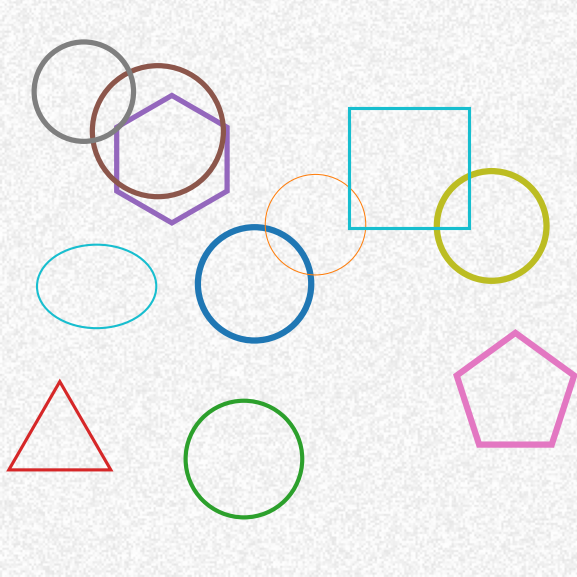[{"shape": "circle", "thickness": 3, "radius": 0.49, "center": [0.441, 0.508]}, {"shape": "circle", "thickness": 0.5, "radius": 0.44, "center": [0.546, 0.61]}, {"shape": "circle", "thickness": 2, "radius": 0.5, "center": [0.422, 0.204]}, {"shape": "triangle", "thickness": 1.5, "radius": 0.51, "center": [0.104, 0.236]}, {"shape": "hexagon", "thickness": 2.5, "radius": 0.55, "center": [0.298, 0.723]}, {"shape": "circle", "thickness": 2.5, "radius": 0.57, "center": [0.273, 0.772]}, {"shape": "pentagon", "thickness": 3, "radius": 0.53, "center": [0.893, 0.316]}, {"shape": "circle", "thickness": 2.5, "radius": 0.43, "center": [0.145, 0.84]}, {"shape": "circle", "thickness": 3, "radius": 0.47, "center": [0.851, 0.608]}, {"shape": "square", "thickness": 1.5, "radius": 0.52, "center": [0.708, 0.708]}, {"shape": "oval", "thickness": 1, "radius": 0.52, "center": [0.167, 0.503]}]